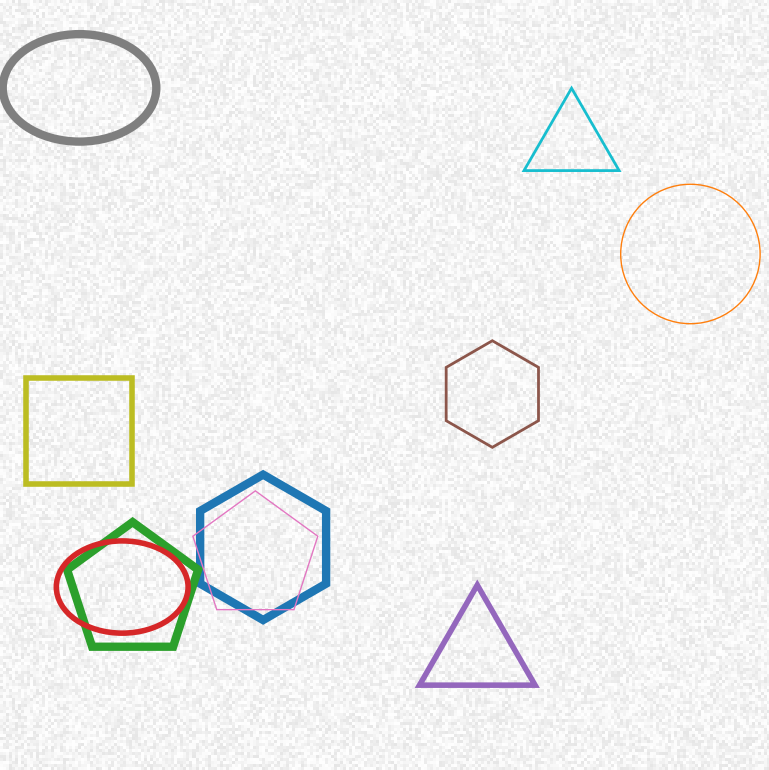[{"shape": "hexagon", "thickness": 3, "radius": 0.47, "center": [0.342, 0.289]}, {"shape": "circle", "thickness": 0.5, "radius": 0.45, "center": [0.897, 0.67]}, {"shape": "pentagon", "thickness": 3, "radius": 0.45, "center": [0.172, 0.232]}, {"shape": "oval", "thickness": 2, "radius": 0.43, "center": [0.159, 0.238]}, {"shape": "triangle", "thickness": 2, "radius": 0.43, "center": [0.62, 0.154]}, {"shape": "hexagon", "thickness": 1, "radius": 0.35, "center": [0.639, 0.488]}, {"shape": "pentagon", "thickness": 0.5, "radius": 0.43, "center": [0.332, 0.277]}, {"shape": "oval", "thickness": 3, "radius": 0.5, "center": [0.103, 0.886]}, {"shape": "square", "thickness": 2, "radius": 0.34, "center": [0.103, 0.44]}, {"shape": "triangle", "thickness": 1, "radius": 0.36, "center": [0.742, 0.814]}]